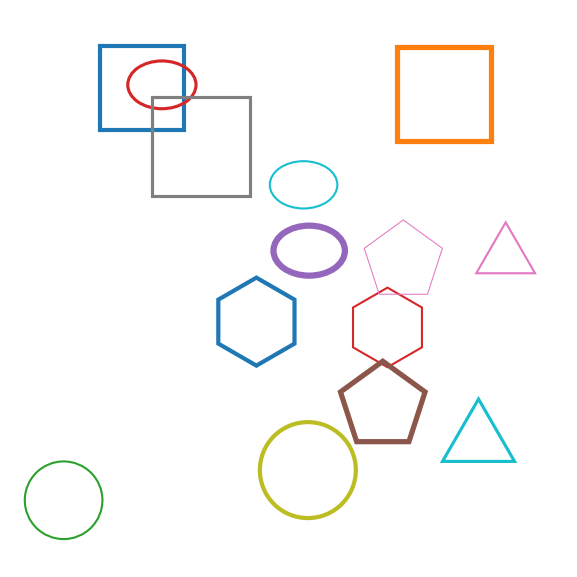[{"shape": "hexagon", "thickness": 2, "radius": 0.38, "center": [0.444, 0.442]}, {"shape": "square", "thickness": 2, "radius": 0.36, "center": [0.246, 0.847]}, {"shape": "square", "thickness": 2.5, "radius": 0.41, "center": [0.769, 0.836]}, {"shape": "circle", "thickness": 1, "radius": 0.34, "center": [0.11, 0.133]}, {"shape": "hexagon", "thickness": 1, "radius": 0.34, "center": [0.671, 0.432]}, {"shape": "oval", "thickness": 1.5, "radius": 0.3, "center": [0.28, 0.852]}, {"shape": "oval", "thickness": 3, "radius": 0.31, "center": [0.535, 0.565]}, {"shape": "pentagon", "thickness": 2.5, "radius": 0.39, "center": [0.663, 0.297]}, {"shape": "triangle", "thickness": 1, "radius": 0.29, "center": [0.876, 0.555]}, {"shape": "pentagon", "thickness": 0.5, "radius": 0.36, "center": [0.698, 0.547]}, {"shape": "square", "thickness": 1.5, "radius": 0.43, "center": [0.348, 0.745]}, {"shape": "circle", "thickness": 2, "radius": 0.42, "center": [0.533, 0.185]}, {"shape": "triangle", "thickness": 1.5, "radius": 0.36, "center": [0.829, 0.236]}, {"shape": "oval", "thickness": 1, "radius": 0.29, "center": [0.526, 0.679]}]